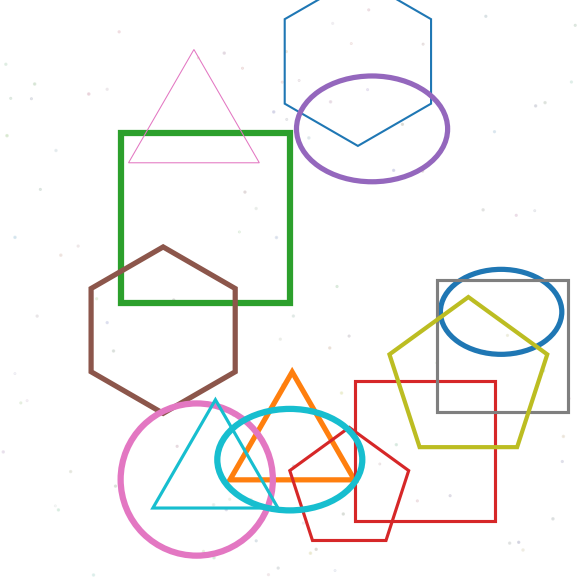[{"shape": "hexagon", "thickness": 1, "radius": 0.73, "center": [0.62, 0.893]}, {"shape": "oval", "thickness": 2.5, "radius": 0.53, "center": [0.868, 0.459]}, {"shape": "triangle", "thickness": 2.5, "radius": 0.62, "center": [0.506, 0.23]}, {"shape": "square", "thickness": 3, "radius": 0.73, "center": [0.356, 0.621]}, {"shape": "pentagon", "thickness": 1.5, "radius": 0.54, "center": [0.605, 0.151]}, {"shape": "square", "thickness": 1.5, "radius": 0.61, "center": [0.736, 0.218]}, {"shape": "oval", "thickness": 2.5, "radius": 0.65, "center": [0.644, 0.776]}, {"shape": "hexagon", "thickness": 2.5, "radius": 0.72, "center": [0.283, 0.427]}, {"shape": "circle", "thickness": 3, "radius": 0.66, "center": [0.341, 0.169]}, {"shape": "triangle", "thickness": 0.5, "radius": 0.65, "center": [0.336, 0.783]}, {"shape": "square", "thickness": 1.5, "radius": 0.57, "center": [0.87, 0.4]}, {"shape": "pentagon", "thickness": 2, "radius": 0.72, "center": [0.811, 0.341]}, {"shape": "oval", "thickness": 3, "radius": 0.63, "center": [0.502, 0.203]}, {"shape": "triangle", "thickness": 1.5, "radius": 0.63, "center": [0.373, 0.182]}]